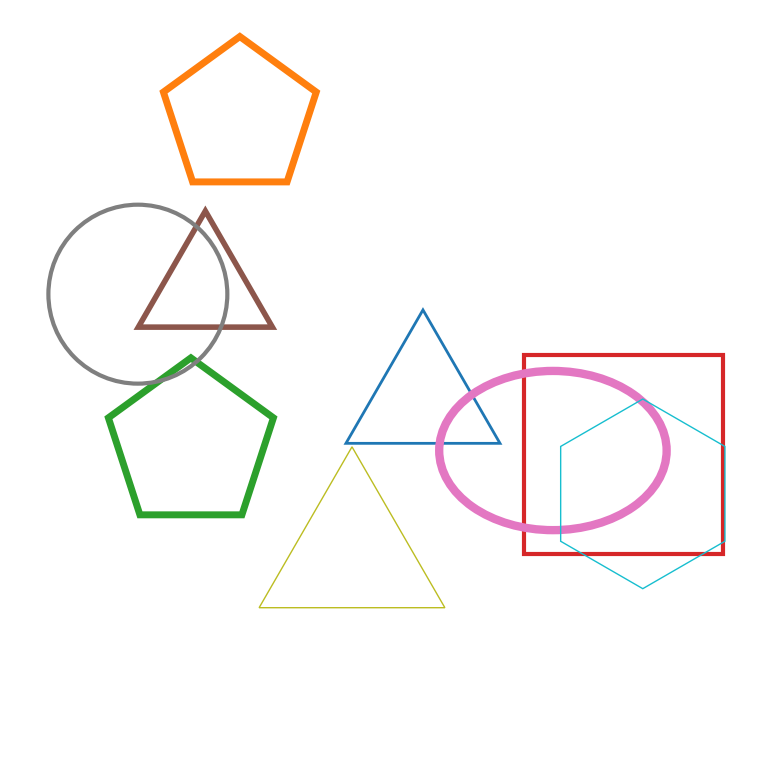[{"shape": "triangle", "thickness": 1, "radius": 0.58, "center": [0.549, 0.482]}, {"shape": "pentagon", "thickness": 2.5, "radius": 0.52, "center": [0.311, 0.848]}, {"shape": "pentagon", "thickness": 2.5, "radius": 0.56, "center": [0.248, 0.423]}, {"shape": "square", "thickness": 1.5, "radius": 0.65, "center": [0.81, 0.41]}, {"shape": "triangle", "thickness": 2, "radius": 0.5, "center": [0.267, 0.625]}, {"shape": "oval", "thickness": 3, "radius": 0.74, "center": [0.718, 0.415]}, {"shape": "circle", "thickness": 1.5, "radius": 0.58, "center": [0.179, 0.618]}, {"shape": "triangle", "thickness": 0.5, "radius": 0.7, "center": [0.457, 0.28]}, {"shape": "hexagon", "thickness": 0.5, "radius": 0.62, "center": [0.835, 0.359]}]